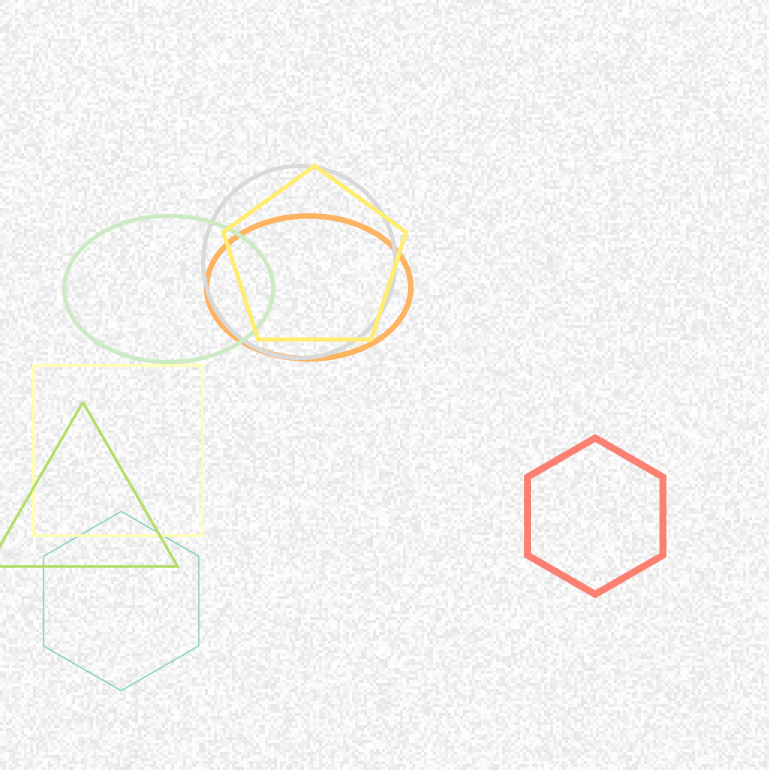[{"shape": "hexagon", "thickness": 0.5, "radius": 0.58, "center": [0.157, 0.219]}, {"shape": "square", "thickness": 1, "radius": 0.55, "center": [0.153, 0.415]}, {"shape": "hexagon", "thickness": 2.5, "radius": 0.51, "center": [0.773, 0.33]}, {"shape": "oval", "thickness": 2, "radius": 0.66, "center": [0.401, 0.627]}, {"shape": "triangle", "thickness": 1, "radius": 0.71, "center": [0.108, 0.335]}, {"shape": "circle", "thickness": 1.5, "radius": 0.62, "center": [0.389, 0.66]}, {"shape": "oval", "thickness": 1.5, "radius": 0.68, "center": [0.219, 0.625]}, {"shape": "pentagon", "thickness": 1.5, "radius": 0.62, "center": [0.409, 0.66]}]